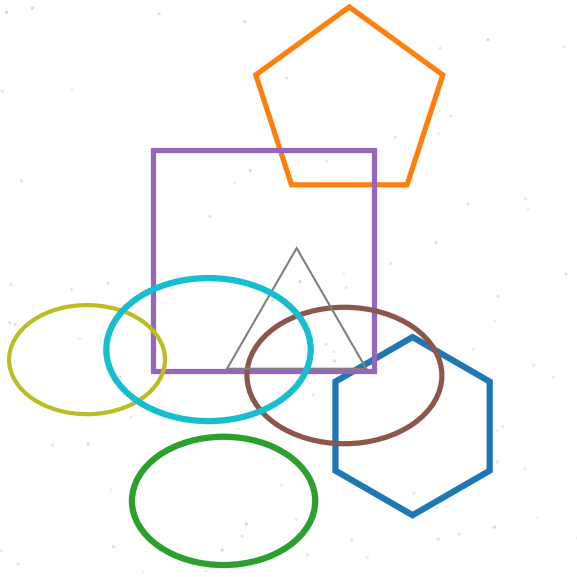[{"shape": "hexagon", "thickness": 3, "radius": 0.77, "center": [0.714, 0.261]}, {"shape": "pentagon", "thickness": 2.5, "radius": 0.85, "center": [0.605, 0.817]}, {"shape": "oval", "thickness": 3, "radius": 0.79, "center": [0.387, 0.132]}, {"shape": "square", "thickness": 2.5, "radius": 0.96, "center": [0.456, 0.548]}, {"shape": "oval", "thickness": 2.5, "radius": 0.84, "center": [0.596, 0.349]}, {"shape": "triangle", "thickness": 1, "radius": 0.7, "center": [0.514, 0.43]}, {"shape": "oval", "thickness": 2, "radius": 0.67, "center": [0.151, 0.376]}, {"shape": "oval", "thickness": 3, "radius": 0.88, "center": [0.361, 0.394]}]